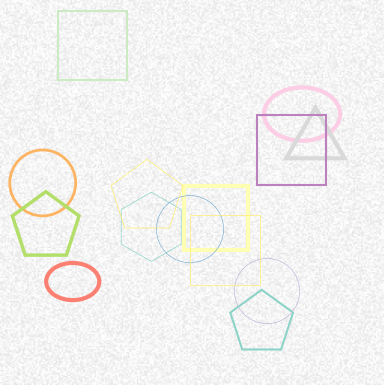[{"shape": "pentagon", "thickness": 1.5, "radius": 0.43, "center": [0.68, 0.162]}, {"shape": "hexagon", "thickness": 0.5, "radius": 0.45, "center": [0.393, 0.411]}, {"shape": "square", "thickness": 3, "radius": 0.41, "center": [0.561, 0.434]}, {"shape": "circle", "thickness": 0.5, "radius": 0.42, "center": [0.694, 0.244]}, {"shape": "oval", "thickness": 3, "radius": 0.34, "center": [0.189, 0.269]}, {"shape": "circle", "thickness": 0.5, "radius": 0.44, "center": [0.494, 0.405]}, {"shape": "circle", "thickness": 2, "radius": 0.43, "center": [0.111, 0.525]}, {"shape": "pentagon", "thickness": 2.5, "radius": 0.46, "center": [0.119, 0.411]}, {"shape": "oval", "thickness": 3, "radius": 0.49, "center": [0.785, 0.704]}, {"shape": "triangle", "thickness": 3, "radius": 0.44, "center": [0.819, 0.633]}, {"shape": "square", "thickness": 1.5, "radius": 0.45, "center": [0.757, 0.61]}, {"shape": "square", "thickness": 1.5, "radius": 0.45, "center": [0.241, 0.881]}, {"shape": "pentagon", "thickness": 0.5, "radius": 0.49, "center": [0.382, 0.488]}, {"shape": "square", "thickness": 0.5, "radius": 0.45, "center": [0.585, 0.351]}]